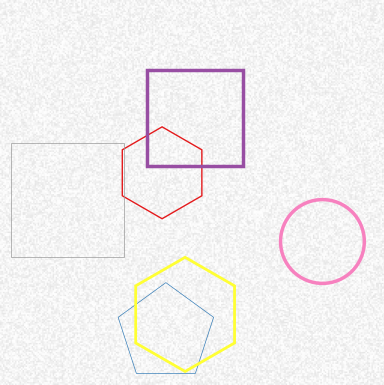[{"shape": "hexagon", "thickness": 1, "radius": 0.6, "center": [0.421, 0.551]}, {"shape": "pentagon", "thickness": 0.5, "radius": 0.65, "center": [0.431, 0.136]}, {"shape": "square", "thickness": 2.5, "radius": 0.62, "center": [0.507, 0.693]}, {"shape": "hexagon", "thickness": 2, "radius": 0.74, "center": [0.481, 0.183]}, {"shape": "circle", "thickness": 2.5, "radius": 0.54, "center": [0.837, 0.373]}, {"shape": "square", "thickness": 0.5, "radius": 0.74, "center": [0.175, 0.48]}]